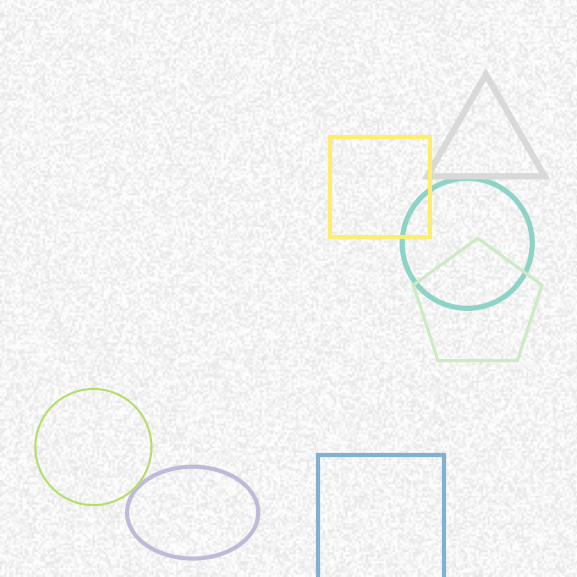[{"shape": "circle", "thickness": 2.5, "radius": 0.56, "center": [0.809, 0.578]}, {"shape": "oval", "thickness": 2, "radius": 0.57, "center": [0.334, 0.111]}, {"shape": "square", "thickness": 2, "radius": 0.55, "center": [0.66, 0.101]}, {"shape": "circle", "thickness": 1, "radius": 0.5, "center": [0.162, 0.225]}, {"shape": "triangle", "thickness": 3, "radius": 0.59, "center": [0.841, 0.753]}, {"shape": "pentagon", "thickness": 1.5, "radius": 0.59, "center": [0.827, 0.469]}, {"shape": "square", "thickness": 2, "radius": 0.43, "center": [0.658, 0.676]}]